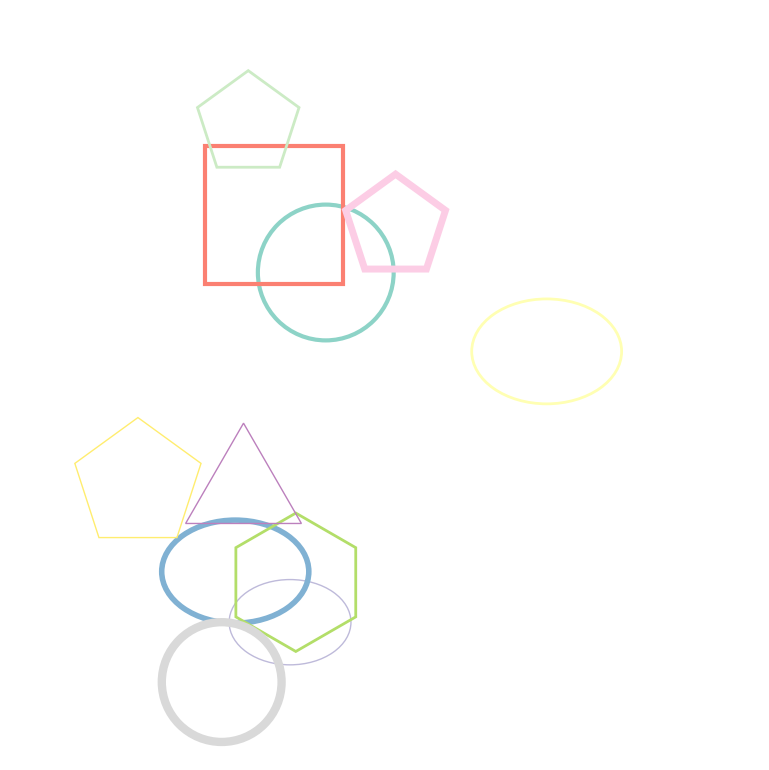[{"shape": "circle", "thickness": 1.5, "radius": 0.44, "center": [0.423, 0.646]}, {"shape": "oval", "thickness": 1, "radius": 0.49, "center": [0.71, 0.544]}, {"shape": "oval", "thickness": 0.5, "radius": 0.4, "center": [0.377, 0.192]}, {"shape": "square", "thickness": 1.5, "radius": 0.45, "center": [0.355, 0.721]}, {"shape": "oval", "thickness": 2, "radius": 0.48, "center": [0.306, 0.258]}, {"shape": "hexagon", "thickness": 1, "radius": 0.45, "center": [0.384, 0.244]}, {"shape": "pentagon", "thickness": 2.5, "radius": 0.34, "center": [0.514, 0.706]}, {"shape": "circle", "thickness": 3, "radius": 0.39, "center": [0.288, 0.114]}, {"shape": "triangle", "thickness": 0.5, "radius": 0.43, "center": [0.316, 0.364]}, {"shape": "pentagon", "thickness": 1, "radius": 0.35, "center": [0.322, 0.839]}, {"shape": "pentagon", "thickness": 0.5, "radius": 0.43, "center": [0.179, 0.372]}]